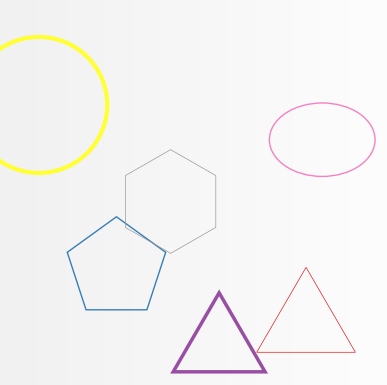[{"shape": "triangle", "thickness": 0.5, "radius": 0.74, "center": [0.79, 0.159]}, {"shape": "pentagon", "thickness": 1, "radius": 0.67, "center": [0.301, 0.303]}, {"shape": "triangle", "thickness": 2.5, "radius": 0.68, "center": [0.566, 0.103]}, {"shape": "circle", "thickness": 3, "radius": 0.88, "center": [0.1, 0.727]}, {"shape": "oval", "thickness": 1, "radius": 0.68, "center": [0.832, 0.637]}, {"shape": "hexagon", "thickness": 0.5, "radius": 0.67, "center": [0.44, 0.477]}]